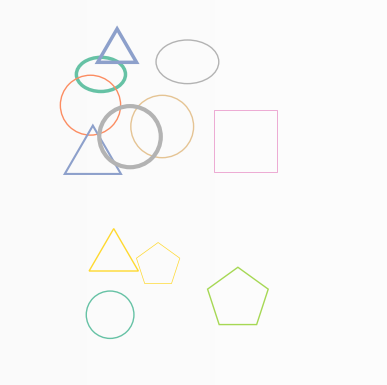[{"shape": "oval", "thickness": 2.5, "radius": 0.32, "center": [0.26, 0.807]}, {"shape": "circle", "thickness": 1, "radius": 0.31, "center": [0.284, 0.183]}, {"shape": "circle", "thickness": 1, "radius": 0.39, "center": [0.234, 0.727]}, {"shape": "triangle", "thickness": 1.5, "radius": 0.42, "center": [0.24, 0.59]}, {"shape": "triangle", "thickness": 2.5, "radius": 0.29, "center": [0.302, 0.867]}, {"shape": "square", "thickness": 0.5, "radius": 0.41, "center": [0.634, 0.634]}, {"shape": "pentagon", "thickness": 1, "radius": 0.41, "center": [0.614, 0.224]}, {"shape": "triangle", "thickness": 1, "radius": 0.37, "center": [0.294, 0.333]}, {"shape": "pentagon", "thickness": 0.5, "radius": 0.29, "center": [0.408, 0.311]}, {"shape": "circle", "thickness": 1, "radius": 0.4, "center": [0.419, 0.671]}, {"shape": "circle", "thickness": 3, "radius": 0.4, "center": [0.336, 0.645]}, {"shape": "oval", "thickness": 1, "radius": 0.4, "center": [0.484, 0.839]}]